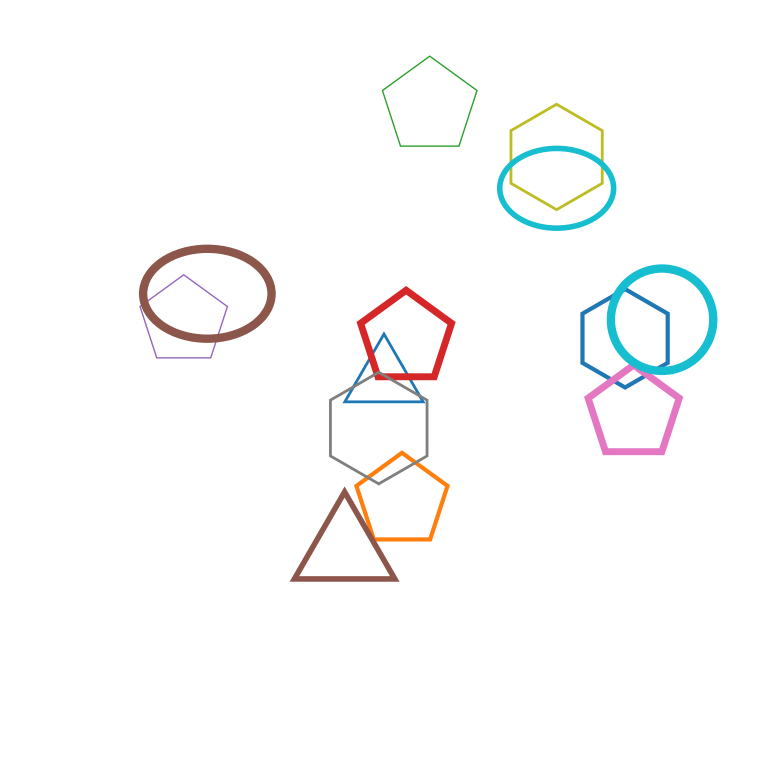[{"shape": "triangle", "thickness": 1, "radius": 0.29, "center": [0.499, 0.507]}, {"shape": "hexagon", "thickness": 1.5, "radius": 0.32, "center": [0.812, 0.561]}, {"shape": "pentagon", "thickness": 1.5, "radius": 0.31, "center": [0.522, 0.35]}, {"shape": "pentagon", "thickness": 0.5, "radius": 0.32, "center": [0.558, 0.862]}, {"shape": "pentagon", "thickness": 2.5, "radius": 0.31, "center": [0.527, 0.561]}, {"shape": "pentagon", "thickness": 0.5, "radius": 0.3, "center": [0.239, 0.583]}, {"shape": "oval", "thickness": 3, "radius": 0.42, "center": [0.269, 0.619]}, {"shape": "triangle", "thickness": 2, "radius": 0.38, "center": [0.448, 0.286]}, {"shape": "pentagon", "thickness": 2.5, "radius": 0.31, "center": [0.823, 0.464]}, {"shape": "hexagon", "thickness": 1, "radius": 0.36, "center": [0.492, 0.444]}, {"shape": "hexagon", "thickness": 1, "radius": 0.34, "center": [0.723, 0.796]}, {"shape": "circle", "thickness": 3, "radius": 0.33, "center": [0.86, 0.585]}, {"shape": "oval", "thickness": 2, "radius": 0.37, "center": [0.723, 0.755]}]